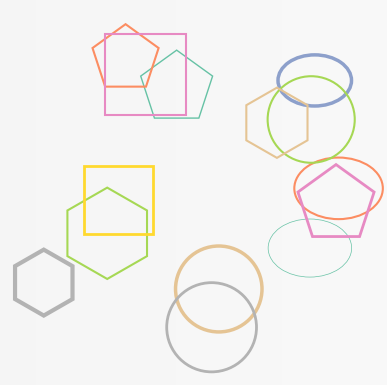[{"shape": "pentagon", "thickness": 1, "radius": 0.49, "center": [0.456, 0.772]}, {"shape": "oval", "thickness": 0.5, "radius": 0.54, "center": [0.8, 0.356]}, {"shape": "oval", "thickness": 1.5, "radius": 0.57, "center": [0.874, 0.511]}, {"shape": "pentagon", "thickness": 1.5, "radius": 0.45, "center": [0.324, 0.848]}, {"shape": "oval", "thickness": 2.5, "radius": 0.47, "center": [0.812, 0.791]}, {"shape": "square", "thickness": 1.5, "radius": 0.52, "center": [0.376, 0.807]}, {"shape": "pentagon", "thickness": 2, "radius": 0.52, "center": [0.867, 0.469]}, {"shape": "circle", "thickness": 1.5, "radius": 0.56, "center": [0.803, 0.69]}, {"shape": "hexagon", "thickness": 1.5, "radius": 0.59, "center": [0.277, 0.394]}, {"shape": "square", "thickness": 2, "radius": 0.44, "center": [0.306, 0.48]}, {"shape": "circle", "thickness": 2.5, "radius": 0.56, "center": [0.565, 0.249]}, {"shape": "hexagon", "thickness": 1.5, "radius": 0.46, "center": [0.715, 0.681]}, {"shape": "circle", "thickness": 2, "radius": 0.58, "center": [0.546, 0.15]}, {"shape": "hexagon", "thickness": 3, "radius": 0.43, "center": [0.113, 0.266]}]